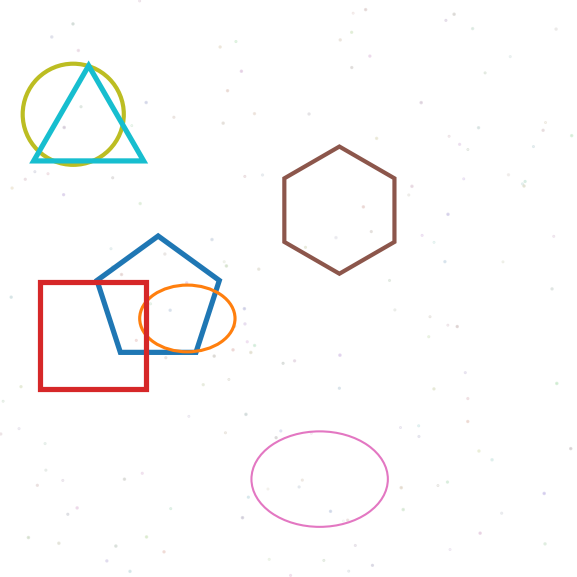[{"shape": "pentagon", "thickness": 2.5, "radius": 0.56, "center": [0.274, 0.479]}, {"shape": "oval", "thickness": 1.5, "radius": 0.41, "center": [0.324, 0.448]}, {"shape": "square", "thickness": 2.5, "radius": 0.46, "center": [0.16, 0.418]}, {"shape": "hexagon", "thickness": 2, "radius": 0.55, "center": [0.588, 0.635]}, {"shape": "oval", "thickness": 1, "radius": 0.59, "center": [0.554, 0.17]}, {"shape": "circle", "thickness": 2, "radius": 0.44, "center": [0.127, 0.801]}, {"shape": "triangle", "thickness": 2.5, "radius": 0.55, "center": [0.154, 0.775]}]